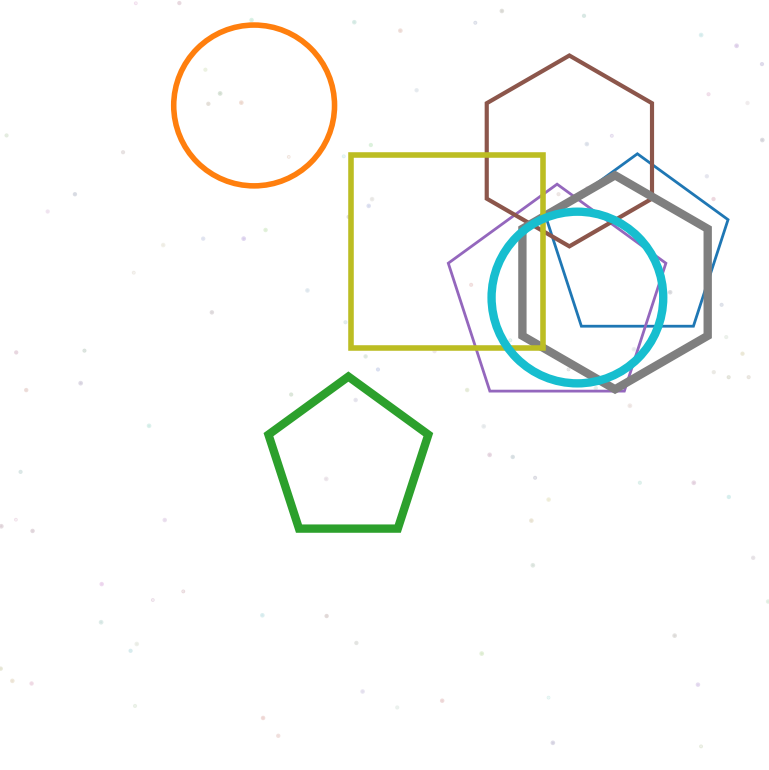[{"shape": "pentagon", "thickness": 1, "radius": 0.62, "center": [0.828, 0.676]}, {"shape": "circle", "thickness": 2, "radius": 0.52, "center": [0.33, 0.863]}, {"shape": "pentagon", "thickness": 3, "radius": 0.55, "center": [0.452, 0.402]}, {"shape": "pentagon", "thickness": 1, "radius": 0.74, "center": [0.723, 0.612]}, {"shape": "hexagon", "thickness": 1.5, "radius": 0.62, "center": [0.739, 0.804]}, {"shape": "hexagon", "thickness": 3, "radius": 0.69, "center": [0.799, 0.633]}, {"shape": "square", "thickness": 2, "radius": 0.63, "center": [0.581, 0.673]}, {"shape": "circle", "thickness": 3, "radius": 0.56, "center": [0.75, 0.614]}]